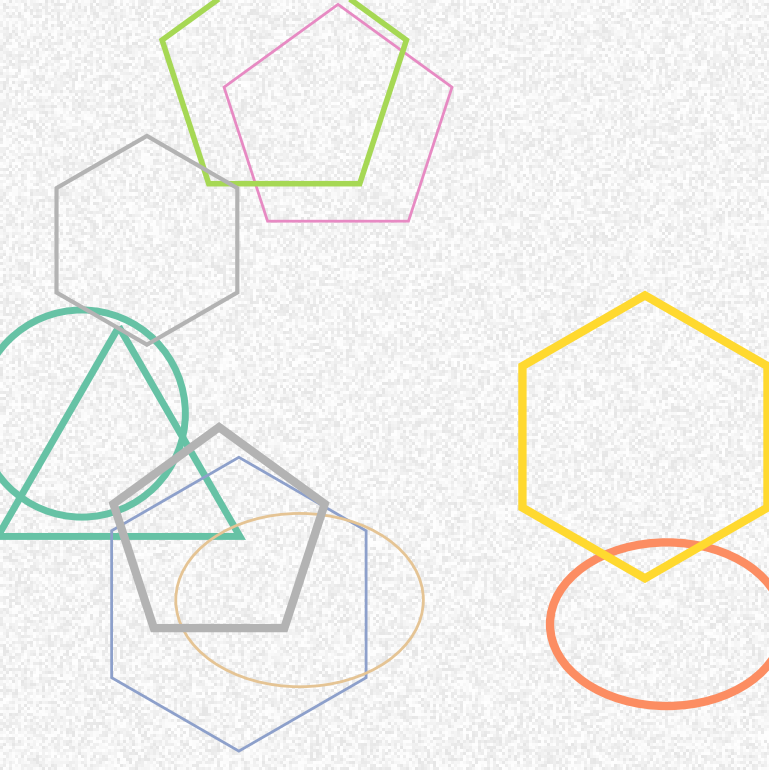[{"shape": "circle", "thickness": 2.5, "radius": 0.67, "center": [0.106, 0.463]}, {"shape": "triangle", "thickness": 2.5, "radius": 0.91, "center": [0.154, 0.394]}, {"shape": "oval", "thickness": 3, "radius": 0.76, "center": [0.866, 0.189]}, {"shape": "hexagon", "thickness": 1, "radius": 0.95, "center": [0.31, 0.215]}, {"shape": "pentagon", "thickness": 1, "radius": 0.78, "center": [0.439, 0.839]}, {"shape": "pentagon", "thickness": 2, "radius": 0.83, "center": [0.369, 0.896]}, {"shape": "hexagon", "thickness": 3, "radius": 0.92, "center": [0.838, 0.433]}, {"shape": "oval", "thickness": 1, "radius": 0.8, "center": [0.389, 0.221]}, {"shape": "pentagon", "thickness": 3, "radius": 0.72, "center": [0.285, 0.301]}, {"shape": "hexagon", "thickness": 1.5, "radius": 0.68, "center": [0.191, 0.688]}]